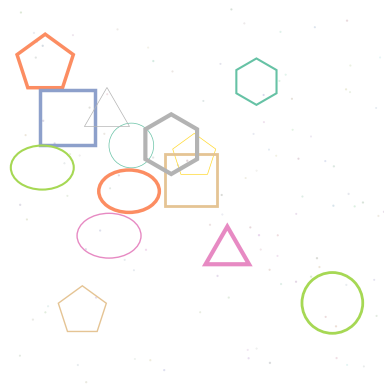[{"shape": "hexagon", "thickness": 1.5, "radius": 0.3, "center": [0.666, 0.788]}, {"shape": "circle", "thickness": 0.5, "radius": 0.29, "center": [0.341, 0.622]}, {"shape": "pentagon", "thickness": 2.5, "radius": 0.38, "center": [0.117, 0.834]}, {"shape": "oval", "thickness": 2.5, "radius": 0.39, "center": [0.335, 0.503]}, {"shape": "square", "thickness": 2.5, "radius": 0.36, "center": [0.176, 0.695]}, {"shape": "oval", "thickness": 1, "radius": 0.42, "center": [0.283, 0.388]}, {"shape": "triangle", "thickness": 3, "radius": 0.33, "center": [0.59, 0.346]}, {"shape": "circle", "thickness": 2, "radius": 0.39, "center": [0.863, 0.213]}, {"shape": "oval", "thickness": 1.5, "radius": 0.41, "center": [0.11, 0.565]}, {"shape": "pentagon", "thickness": 0.5, "radius": 0.29, "center": [0.504, 0.595]}, {"shape": "square", "thickness": 2, "radius": 0.34, "center": [0.496, 0.533]}, {"shape": "pentagon", "thickness": 1, "radius": 0.33, "center": [0.214, 0.192]}, {"shape": "hexagon", "thickness": 3, "radius": 0.39, "center": [0.445, 0.626]}, {"shape": "triangle", "thickness": 0.5, "radius": 0.34, "center": [0.278, 0.705]}]